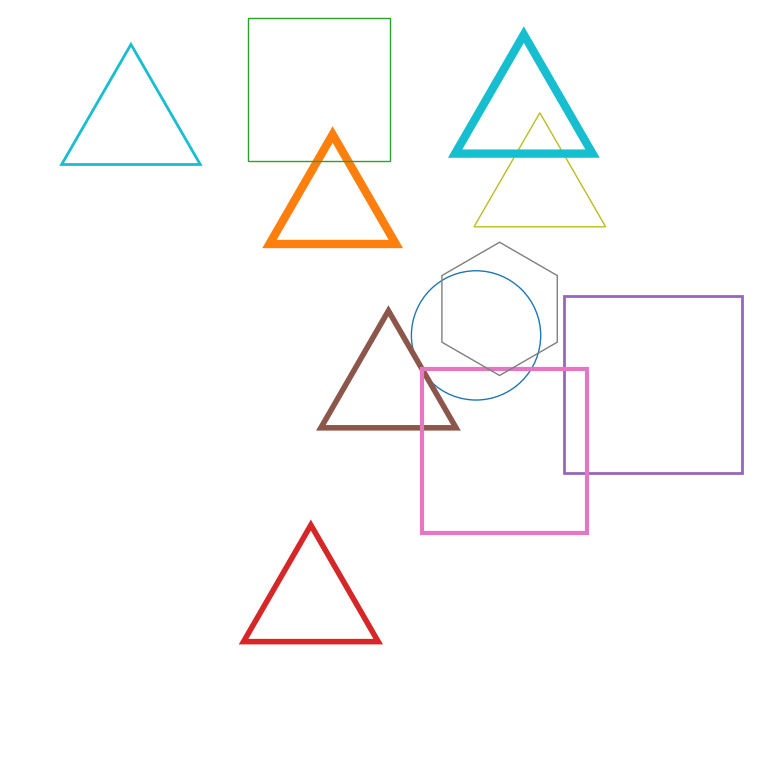[{"shape": "circle", "thickness": 0.5, "radius": 0.42, "center": [0.618, 0.564]}, {"shape": "triangle", "thickness": 3, "radius": 0.47, "center": [0.432, 0.731]}, {"shape": "square", "thickness": 0.5, "radius": 0.46, "center": [0.415, 0.884]}, {"shape": "triangle", "thickness": 2, "radius": 0.5, "center": [0.404, 0.217]}, {"shape": "square", "thickness": 1, "radius": 0.58, "center": [0.848, 0.5]}, {"shape": "triangle", "thickness": 2, "radius": 0.51, "center": [0.504, 0.495]}, {"shape": "square", "thickness": 1.5, "radius": 0.53, "center": [0.655, 0.414]}, {"shape": "hexagon", "thickness": 0.5, "radius": 0.43, "center": [0.649, 0.599]}, {"shape": "triangle", "thickness": 0.5, "radius": 0.49, "center": [0.701, 0.755]}, {"shape": "triangle", "thickness": 3, "radius": 0.52, "center": [0.68, 0.852]}, {"shape": "triangle", "thickness": 1, "radius": 0.52, "center": [0.17, 0.838]}]